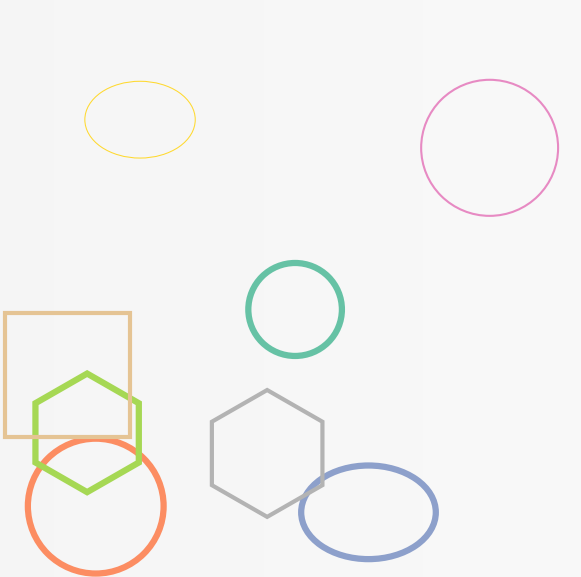[{"shape": "circle", "thickness": 3, "radius": 0.4, "center": [0.508, 0.463]}, {"shape": "circle", "thickness": 3, "radius": 0.58, "center": [0.165, 0.123]}, {"shape": "oval", "thickness": 3, "radius": 0.58, "center": [0.634, 0.112]}, {"shape": "circle", "thickness": 1, "radius": 0.59, "center": [0.842, 0.743]}, {"shape": "hexagon", "thickness": 3, "radius": 0.51, "center": [0.15, 0.25]}, {"shape": "oval", "thickness": 0.5, "radius": 0.47, "center": [0.241, 0.792]}, {"shape": "square", "thickness": 2, "radius": 0.54, "center": [0.116, 0.35]}, {"shape": "hexagon", "thickness": 2, "radius": 0.55, "center": [0.46, 0.214]}]